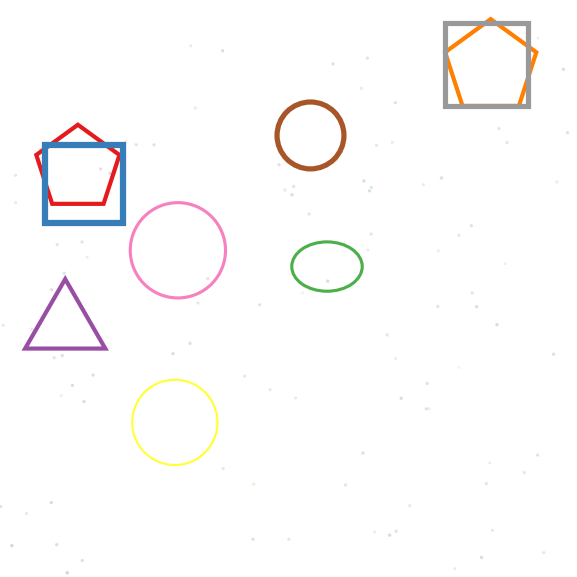[{"shape": "pentagon", "thickness": 2, "radius": 0.38, "center": [0.135, 0.707]}, {"shape": "square", "thickness": 3, "radius": 0.34, "center": [0.146, 0.681]}, {"shape": "oval", "thickness": 1.5, "radius": 0.31, "center": [0.566, 0.538]}, {"shape": "triangle", "thickness": 2, "radius": 0.4, "center": [0.113, 0.436]}, {"shape": "pentagon", "thickness": 2, "radius": 0.42, "center": [0.85, 0.883]}, {"shape": "circle", "thickness": 1, "radius": 0.37, "center": [0.303, 0.268]}, {"shape": "circle", "thickness": 2.5, "radius": 0.29, "center": [0.538, 0.765]}, {"shape": "circle", "thickness": 1.5, "radius": 0.41, "center": [0.308, 0.566]}, {"shape": "square", "thickness": 2.5, "radius": 0.36, "center": [0.842, 0.887]}]